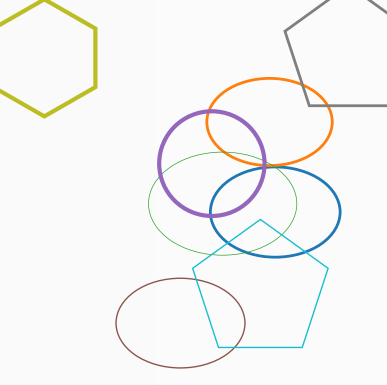[{"shape": "oval", "thickness": 2, "radius": 0.84, "center": [0.71, 0.449]}, {"shape": "oval", "thickness": 2, "radius": 0.81, "center": [0.696, 0.683]}, {"shape": "oval", "thickness": 0.5, "radius": 0.96, "center": [0.575, 0.471]}, {"shape": "circle", "thickness": 3, "radius": 0.68, "center": [0.547, 0.575]}, {"shape": "oval", "thickness": 1, "radius": 0.83, "center": [0.466, 0.161]}, {"shape": "pentagon", "thickness": 2, "radius": 0.87, "center": [0.9, 0.865]}, {"shape": "hexagon", "thickness": 3, "radius": 0.76, "center": [0.114, 0.85]}, {"shape": "pentagon", "thickness": 1, "radius": 0.92, "center": [0.672, 0.246]}]